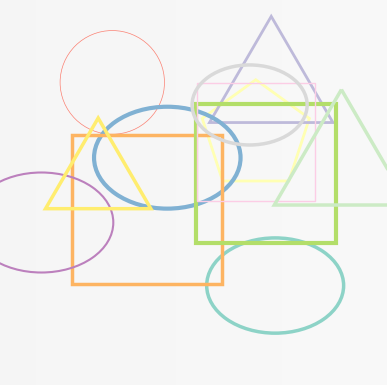[{"shape": "oval", "thickness": 2.5, "radius": 0.88, "center": [0.71, 0.258]}, {"shape": "pentagon", "thickness": 2, "radius": 0.73, "center": [0.66, 0.647]}, {"shape": "triangle", "thickness": 2, "radius": 0.92, "center": [0.7, 0.774]}, {"shape": "circle", "thickness": 0.5, "radius": 0.67, "center": [0.29, 0.786]}, {"shape": "oval", "thickness": 3, "radius": 0.95, "center": [0.432, 0.59]}, {"shape": "square", "thickness": 2.5, "radius": 0.97, "center": [0.38, 0.457]}, {"shape": "square", "thickness": 3, "radius": 0.9, "center": [0.687, 0.551]}, {"shape": "square", "thickness": 1, "radius": 0.76, "center": [0.661, 0.631]}, {"shape": "oval", "thickness": 2.5, "radius": 0.74, "center": [0.644, 0.727]}, {"shape": "oval", "thickness": 1.5, "radius": 0.93, "center": [0.107, 0.422]}, {"shape": "triangle", "thickness": 2.5, "radius": 1.0, "center": [0.881, 0.567]}, {"shape": "triangle", "thickness": 2.5, "radius": 0.78, "center": [0.253, 0.536]}]